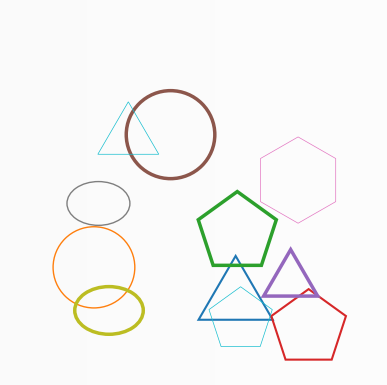[{"shape": "triangle", "thickness": 1.5, "radius": 0.55, "center": [0.608, 0.225]}, {"shape": "circle", "thickness": 1, "radius": 0.53, "center": [0.242, 0.306]}, {"shape": "pentagon", "thickness": 2.5, "radius": 0.53, "center": [0.612, 0.396]}, {"shape": "pentagon", "thickness": 1.5, "radius": 0.51, "center": [0.796, 0.148]}, {"shape": "triangle", "thickness": 2.5, "radius": 0.4, "center": [0.75, 0.271]}, {"shape": "circle", "thickness": 2.5, "radius": 0.57, "center": [0.44, 0.65]}, {"shape": "hexagon", "thickness": 0.5, "radius": 0.56, "center": [0.769, 0.532]}, {"shape": "oval", "thickness": 1, "radius": 0.41, "center": [0.254, 0.472]}, {"shape": "oval", "thickness": 2.5, "radius": 0.44, "center": [0.281, 0.194]}, {"shape": "triangle", "thickness": 0.5, "radius": 0.45, "center": [0.331, 0.645]}, {"shape": "pentagon", "thickness": 0.5, "radius": 0.43, "center": [0.621, 0.169]}]